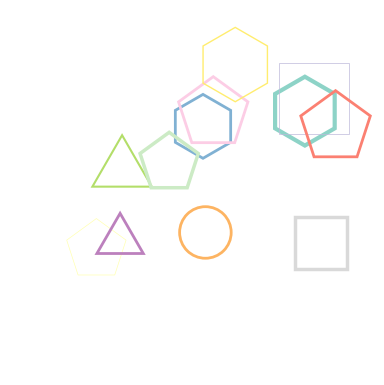[{"shape": "hexagon", "thickness": 3, "radius": 0.45, "center": [0.792, 0.711]}, {"shape": "pentagon", "thickness": 0.5, "radius": 0.41, "center": [0.25, 0.351]}, {"shape": "square", "thickness": 0.5, "radius": 0.46, "center": [0.815, 0.744]}, {"shape": "pentagon", "thickness": 2, "radius": 0.47, "center": [0.872, 0.67]}, {"shape": "hexagon", "thickness": 2, "radius": 0.41, "center": [0.527, 0.672]}, {"shape": "circle", "thickness": 2, "radius": 0.33, "center": [0.533, 0.396]}, {"shape": "triangle", "thickness": 1.5, "radius": 0.45, "center": [0.317, 0.56]}, {"shape": "pentagon", "thickness": 2, "radius": 0.47, "center": [0.554, 0.706]}, {"shape": "square", "thickness": 2.5, "radius": 0.33, "center": [0.833, 0.369]}, {"shape": "triangle", "thickness": 2, "radius": 0.35, "center": [0.312, 0.376]}, {"shape": "pentagon", "thickness": 2.5, "radius": 0.4, "center": [0.439, 0.577]}, {"shape": "hexagon", "thickness": 1, "radius": 0.48, "center": [0.611, 0.832]}]